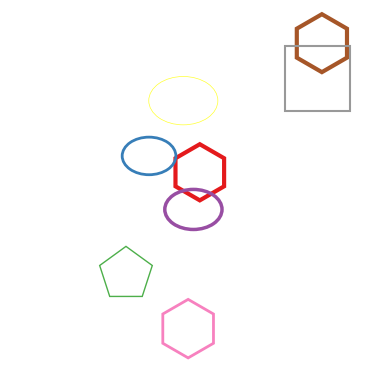[{"shape": "hexagon", "thickness": 3, "radius": 0.36, "center": [0.519, 0.553]}, {"shape": "oval", "thickness": 2, "radius": 0.35, "center": [0.387, 0.595]}, {"shape": "pentagon", "thickness": 1, "radius": 0.36, "center": [0.327, 0.288]}, {"shape": "oval", "thickness": 2.5, "radius": 0.37, "center": [0.502, 0.456]}, {"shape": "oval", "thickness": 0.5, "radius": 0.45, "center": [0.476, 0.739]}, {"shape": "hexagon", "thickness": 3, "radius": 0.38, "center": [0.836, 0.888]}, {"shape": "hexagon", "thickness": 2, "radius": 0.38, "center": [0.489, 0.146]}, {"shape": "square", "thickness": 1.5, "radius": 0.42, "center": [0.825, 0.796]}]